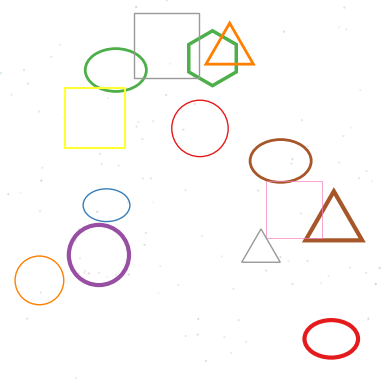[{"shape": "oval", "thickness": 3, "radius": 0.35, "center": [0.86, 0.12]}, {"shape": "circle", "thickness": 1, "radius": 0.37, "center": [0.519, 0.666]}, {"shape": "oval", "thickness": 1, "radius": 0.3, "center": [0.277, 0.467]}, {"shape": "hexagon", "thickness": 2.5, "radius": 0.36, "center": [0.552, 0.849]}, {"shape": "oval", "thickness": 2, "radius": 0.4, "center": [0.301, 0.818]}, {"shape": "circle", "thickness": 3, "radius": 0.39, "center": [0.257, 0.338]}, {"shape": "circle", "thickness": 1, "radius": 0.32, "center": [0.102, 0.272]}, {"shape": "triangle", "thickness": 2, "radius": 0.36, "center": [0.597, 0.869]}, {"shape": "square", "thickness": 1.5, "radius": 0.39, "center": [0.246, 0.693]}, {"shape": "oval", "thickness": 2, "radius": 0.4, "center": [0.729, 0.582]}, {"shape": "triangle", "thickness": 3, "radius": 0.42, "center": [0.867, 0.418]}, {"shape": "square", "thickness": 0.5, "radius": 0.36, "center": [0.764, 0.456]}, {"shape": "square", "thickness": 1, "radius": 0.42, "center": [0.433, 0.882]}, {"shape": "triangle", "thickness": 1, "radius": 0.29, "center": [0.678, 0.348]}]